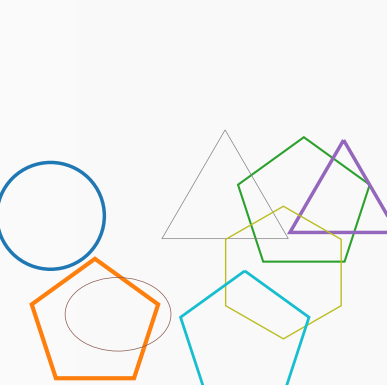[{"shape": "circle", "thickness": 2.5, "radius": 0.69, "center": [0.131, 0.439]}, {"shape": "pentagon", "thickness": 3, "radius": 0.86, "center": [0.245, 0.156]}, {"shape": "pentagon", "thickness": 1.5, "radius": 0.89, "center": [0.784, 0.465]}, {"shape": "triangle", "thickness": 2.5, "radius": 0.8, "center": [0.887, 0.476]}, {"shape": "oval", "thickness": 0.5, "radius": 0.68, "center": [0.305, 0.184]}, {"shape": "triangle", "thickness": 0.5, "radius": 0.94, "center": [0.581, 0.474]}, {"shape": "hexagon", "thickness": 1, "radius": 0.86, "center": [0.731, 0.292]}, {"shape": "pentagon", "thickness": 2, "radius": 0.87, "center": [0.632, 0.122]}]